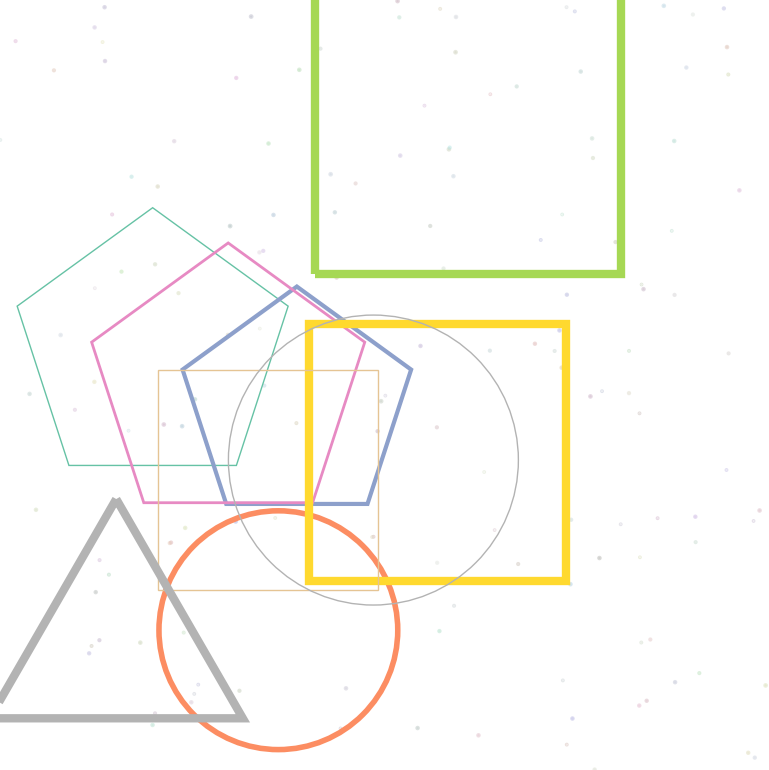[{"shape": "pentagon", "thickness": 0.5, "radius": 0.93, "center": [0.198, 0.545]}, {"shape": "circle", "thickness": 2, "radius": 0.78, "center": [0.361, 0.182]}, {"shape": "pentagon", "thickness": 1.5, "radius": 0.78, "center": [0.386, 0.472]}, {"shape": "pentagon", "thickness": 1, "radius": 0.93, "center": [0.296, 0.498]}, {"shape": "square", "thickness": 3, "radius": 0.99, "center": [0.608, 0.842]}, {"shape": "square", "thickness": 3, "radius": 0.83, "center": [0.568, 0.412]}, {"shape": "square", "thickness": 0.5, "radius": 0.71, "center": [0.348, 0.377]}, {"shape": "circle", "thickness": 0.5, "radius": 0.94, "center": [0.485, 0.403]}, {"shape": "triangle", "thickness": 3, "radius": 0.95, "center": [0.151, 0.162]}]